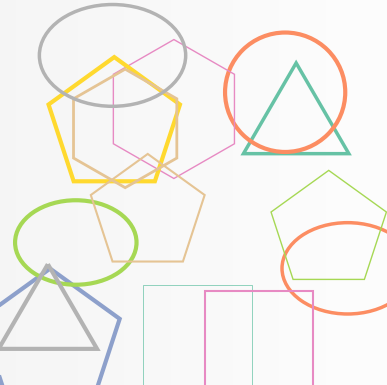[{"shape": "triangle", "thickness": 2.5, "radius": 0.79, "center": [0.764, 0.679]}, {"shape": "square", "thickness": 0.5, "radius": 0.7, "center": [0.51, 0.12]}, {"shape": "circle", "thickness": 3, "radius": 0.78, "center": [0.736, 0.76]}, {"shape": "oval", "thickness": 2.5, "radius": 0.85, "center": [0.897, 0.303]}, {"shape": "pentagon", "thickness": 3, "radius": 0.94, "center": [0.129, 0.113]}, {"shape": "square", "thickness": 1.5, "radius": 0.69, "center": [0.668, 0.104]}, {"shape": "hexagon", "thickness": 1, "radius": 0.9, "center": [0.449, 0.717]}, {"shape": "pentagon", "thickness": 1, "radius": 0.78, "center": [0.848, 0.401]}, {"shape": "oval", "thickness": 3, "radius": 0.78, "center": [0.196, 0.37]}, {"shape": "pentagon", "thickness": 3, "radius": 0.89, "center": [0.295, 0.673]}, {"shape": "pentagon", "thickness": 1.5, "radius": 0.77, "center": [0.381, 0.446]}, {"shape": "hexagon", "thickness": 2, "radius": 0.77, "center": [0.323, 0.666]}, {"shape": "triangle", "thickness": 3, "radius": 0.73, "center": [0.123, 0.167]}, {"shape": "oval", "thickness": 2.5, "radius": 0.94, "center": [0.29, 0.856]}]